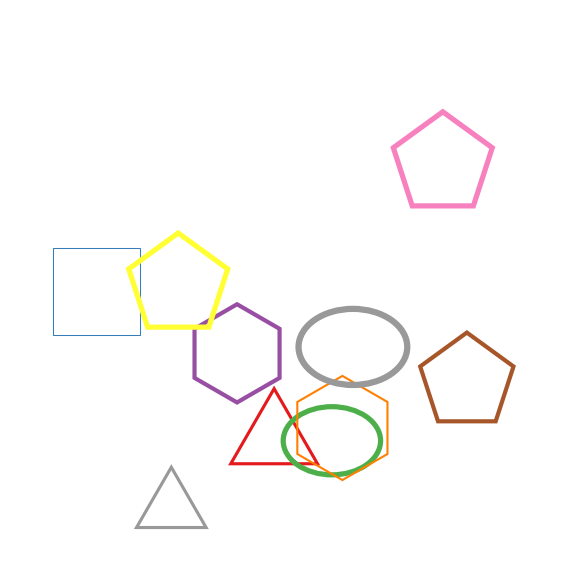[{"shape": "triangle", "thickness": 1.5, "radius": 0.43, "center": [0.475, 0.239]}, {"shape": "square", "thickness": 0.5, "radius": 0.38, "center": [0.167, 0.495]}, {"shape": "oval", "thickness": 2.5, "radius": 0.42, "center": [0.575, 0.236]}, {"shape": "hexagon", "thickness": 2, "radius": 0.43, "center": [0.41, 0.387]}, {"shape": "hexagon", "thickness": 1, "radius": 0.45, "center": [0.593, 0.258]}, {"shape": "pentagon", "thickness": 2.5, "radius": 0.45, "center": [0.309, 0.506]}, {"shape": "pentagon", "thickness": 2, "radius": 0.42, "center": [0.808, 0.338]}, {"shape": "pentagon", "thickness": 2.5, "radius": 0.45, "center": [0.767, 0.715]}, {"shape": "triangle", "thickness": 1.5, "radius": 0.35, "center": [0.297, 0.12]}, {"shape": "oval", "thickness": 3, "radius": 0.47, "center": [0.611, 0.398]}]